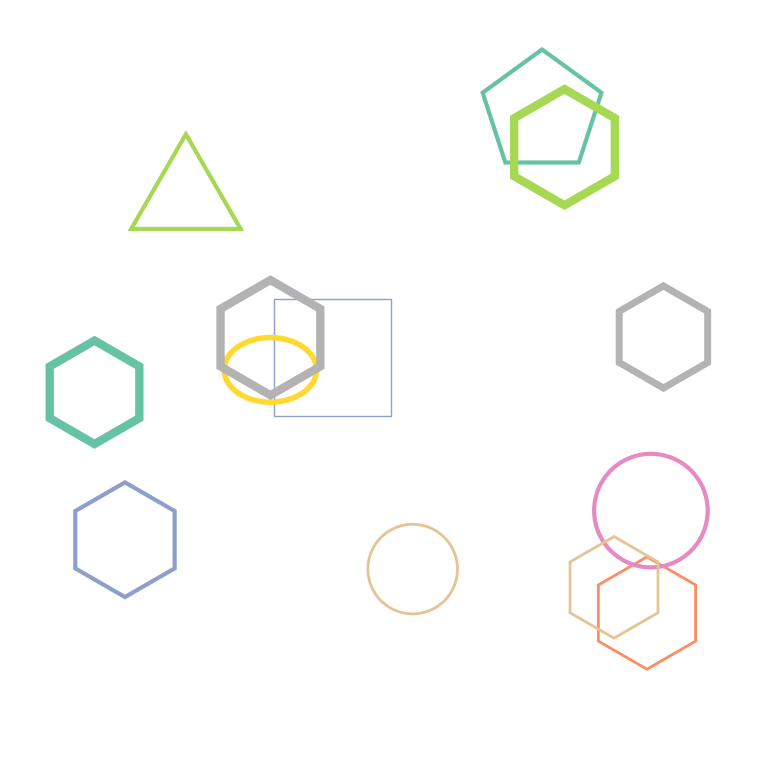[{"shape": "pentagon", "thickness": 1.5, "radius": 0.41, "center": [0.704, 0.855]}, {"shape": "hexagon", "thickness": 3, "radius": 0.34, "center": [0.123, 0.491]}, {"shape": "hexagon", "thickness": 1, "radius": 0.36, "center": [0.84, 0.204]}, {"shape": "hexagon", "thickness": 1.5, "radius": 0.37, "center": [0.162, 0.299]}, {"shape": "square", "thickness": 0.5, "radius": 0.38, "center": [0.431, 0.536]}, {"shape": "circle", "thickness": 1.5, "radius": 0.37, "center": [0.845, 0.337]}, {"shape": "triangle", "thickness": 1.5, "radius": 0.41, "center": [0.241, 0.744]}, {"shape": "hexagon", "thickness": 3, "radius": 0.38, "center": [0.733, 0.809]}, {"shape": "oval", "thickness": 2, "radius": 0.3, "center": [0.351, 0.52]}, {"shape": "circle", "thickness": 1, "radius": 0.29, "center": [0.536, 0.261]}, {"shape": "hexagon", "thickness": 1, "radius": 0.33, "center": [0.797, 0.237]}, {"shape": "hexagon", "thickness": 3, "radius": 0.37, "center": [0.351, 0.562]}, {"shape": "hexagon", "thickness": 2.5, "radius": 0.33, "center": [0.862, 0.562]}]